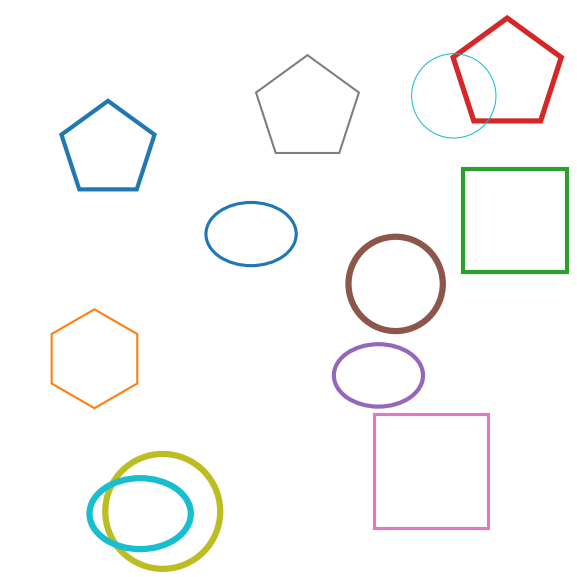[{"shape": "oval", "thickness": 1.5, "radius": 0.39, "center": [0.435, 0.594]}, {"shape": "pentagon", "thickness": 2, "radius": 0.42, "center": [0.187, 0.74]}, {"shape": "hexagon", "thickness": 1, "radius": 0.43, "center": [0.164, 0.378]}, {"shape": "square", "thickness": 2, "radius": 0.45, "center": [0.891, 0.618]}, {"shape": "pentagon", "thickness": 2.5, "radius": 0.49, "center": [0.878, 0.869]}, {"shape": "oval", "thickness": 2, "radius": 0.39, "center": [0.655, 0.349]}, {"shape": "circle", "thickness": 3, "radius": 0.41, "center": [0.685, 0.508]}, {"shape": "square", "thickness": 1.5, "radius": 0.5, "center": [0.747, 0.183]}, {"shape": "pentagon", "thickness": 1, "radius": 0.47, "center": [0.532, 0.81]}, {"shape": "circle", "thickness": 3, "radius": 0.5, "center": [0.282, 0.114]}, {"shape": "circle", "thickness": 0.5, "radius": 0.36, "center": [0.786, 0.833]}, {"shape": "oval", "thickness": 3, "radius": 0.44, "center": [0.243, 0.11]}]